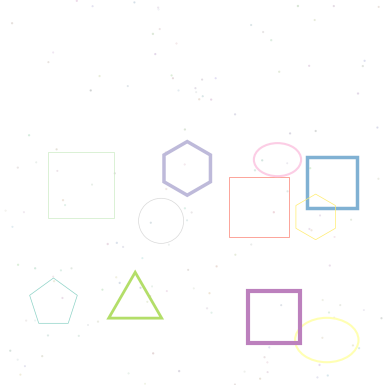[{"shape": "pentagon", "thickness": 0.5, "radius": 0.33, "center": [0.139, 0.213]}, {"shape": "oval", "thickness": 1.5, "radius": 0.41, "center": [0.849, 0.117]}, {"shape": "hexagon", "thickness": 2.5, "radius": 0.35, "center": [0.486, 0.563]}, {"shape": "square", "thickness": 0.5, "radius": 0.39, "center": [0.674, 0.462]}, {"shape": "square", "thickness": 2.5, "radius": 0.33, "center": [0.863, 0.526]}, {"shape": "triangle", "thickness": 2, "radius": 0.4, "center": [0.351, 0.213]}, {"shape": "oval", "thickness": 1.5, "radius": 0.31, "center": [0.721, 0.585]}, {"shape": "circle", "thickness": 0.5, "radius": 0.29, "center": [0.418, 0.426]}, {"shape": "square", "thickness": 3, "radius": 0.34, "center": [0.712, 0.177]}, {"shape": "square", "thickness": 0.5, "radius": 0.43, "center": [0.21, 0.519]}, {"shape": "hexagon", "thickness": 0.5, "radius": 0.3, "center": [0.82, 0.437]}]